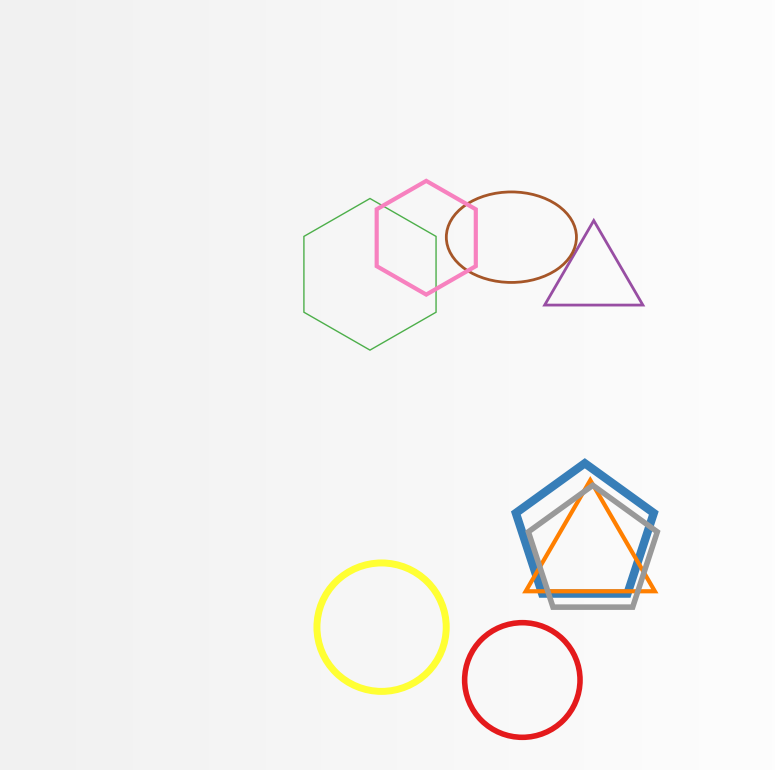[{"shape": "circle", "thickness": 2, "radius": 0.37, "center": [0.674, 0.117]}, {"shape": "pentagon", "thickness": 3, "radius": 0.47, "center": [0.755, 0.305]}, {"shape": "hexagon", "thickness": 0.5, "radius": 0.49, "center": [0.477, 0.644]}, {"shape": "triangle", "thickness": 1, "radius": 0.37, "center": [0.766, 0.64]}, {"shape": "triangle", "thickness": 1.5, "radius": 0.48, "center": [0.762, 0.28]}, {"shape": "circle", "thickness": 2.5, "radius": 0.42, "center": [0.492, 0.185]}, {"shape": "oval", "thickness": 1, "radius": 0.42, "center": [0.66, 0.692]}, {"shape": "hexagon", "thickness": 1.5, "radius": 0.37, "center": [0.55, 0.691]}, {"shape": "pentagon", "thickness": 2, "radius": 0.44, "center": [0.765, 0.282]}]